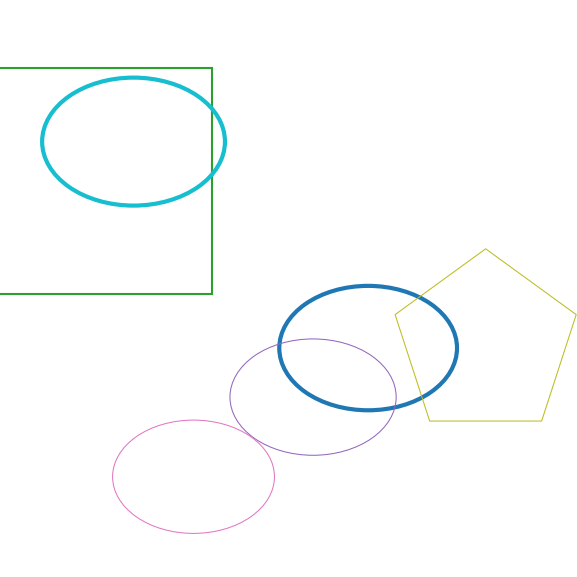[{"shape": "oval", "thickness": 2, "radius": 0.77, "center": [0.637, 0.396]}, {"shape": "square", "thickness": 1, "radius": 0.98, "center": [0.172, 0.685]}, {"shape": "oval", "thickness": 0.5, "radius": 0.72, "center": [0.542, 0.312]}, {"shape": "oval", "thickness": 0.5, "radius": 0.7, "center": [0.335, 0.174]}, {"shape": "pentagon", "thickness": 0.5, "radius": 0.82, "center": [0.841, 0.403]}, {"shape": "oval", "thickness": 2, "radius": 0.79, "center": [0.231, 0.754]}]